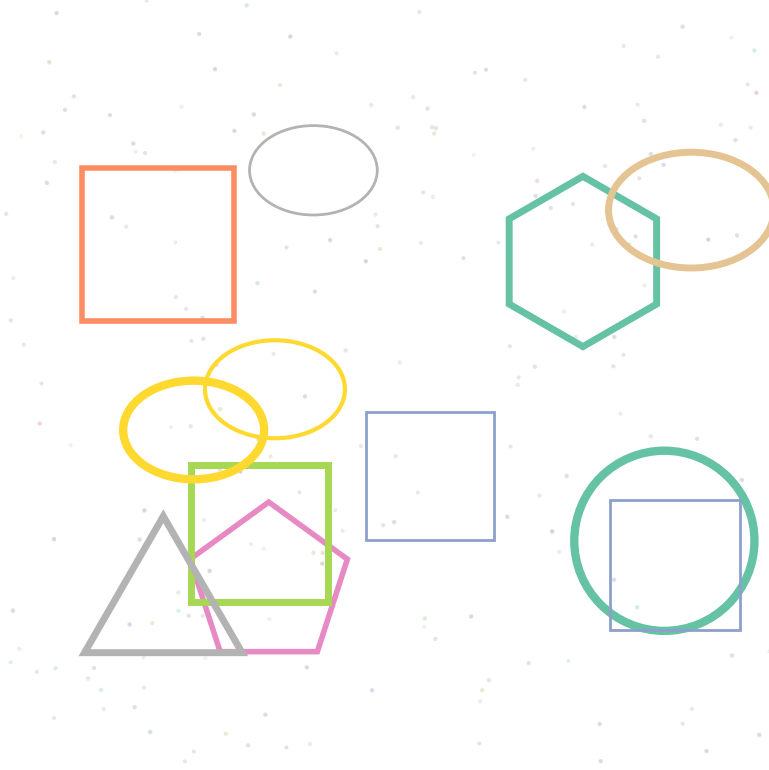[{"shape": "circle", "thickness": 3, "radius": 0.59, "center": [0.863, 0.298]}, {"shape": "hexagon", "thickness": 2.5, "radius": 0.55, "center": [0.757, 0.66]}, {"shape": "square", "thickness": 2, "radius": 0.5, "center": [0.205, 0.683]}, {"shape": "square", "thickness": 1, "radius": 0.42, "center": [0.558, 0.381]}, {"shape": "square", "thickness": 1, "radius": 0.42, "center": [0.877, 0.267]}, {"shape": "pentagon", "thickness": 2, "radius": 0.54, "center": [0.349, 0.241]}, {"shape": "square", "thickness": 2.5, "radius": 0.45, "center": [0.337, 0.308]}, {"shape": "oval", "thickness": 3, "radius": 0.46, "center": [0.251, 0.442]}, {"shape": "oval", "thickness": 1.5, "radius": 0.45, "center": [0.357, 0.494]}, {"shape": "oval", "thickness": 2.5, "radius": 0.54, "center": [0.898, 0.727]}, {"shape": "oval", "thickness": 1, "radius": 0.41, "center": [0.407, 0.779]}, {"shape": "triangle", "thickness": 2.5, "radius": 0.59, "center": [0.212, 0.211]}]